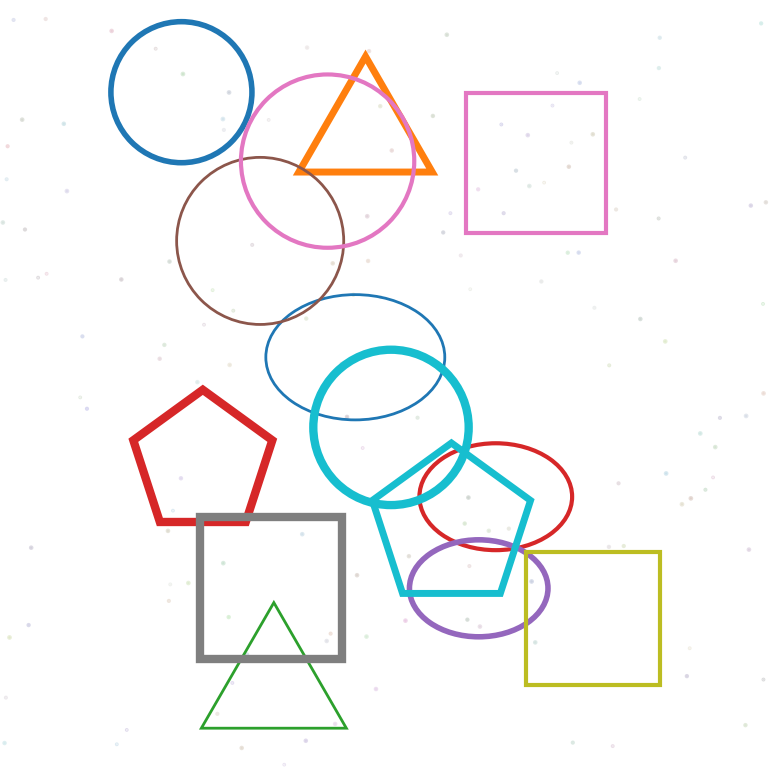[{"shape": "circle", "thickness": 2, "radius": 0.46, "center": [0.236, 0.88]}, {"shape": "oval", "thickness": 1, "radius": 0.58, "center": [0.461, 0.536]}, {"shape": "triangle", "thickness": 2.5, "radius": 0.5, "center": [0.475, 0.827]}, {"shape": "triangle", "thickness": 1, "radius": 0.54, "center": [0.356, 0.109]}, {"shape": "oval", "thickness": 1.5, "radius": 0.5, "center": [0.644, 0.355]}, {"shape": "pentagon", "thickness": 3, "radius": 0.47, "center": [0.263, 0.399]}, {"shape": "oval", "thickness": 2, "radius": 0.45, "center": [0.622, 0.236]}, {"shape": "circle", "thickness": 1, "radius": 0.54, "center": [0.338, 0.687]}, {"shape": "circle", "thickness": 1.5, "radius": 0.56, "center": [0.425, 0.791]}, {"shape": "square", "thickness": 1.5, "radius": 0.45, "center": [0.696, 0.789]}, {"shape": "square", "thickness": 3, "radius": 0.46, "center": [0.352, 0.236]}, {"shape": "square", "thickness": 1.5, "radius": 0.43, "center": [0.77, 0.197]}, {"shape": "pentagon", "thickness": 2.5, "radius": 0.54, "center": [0.586, 0.317]}, {"shape": "circle", "thickness": 3, "radius": 0.5, "center": [0.508, 0.445]}]